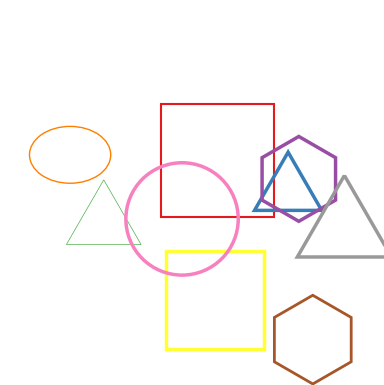[{"shape": "square", "thickness": 1.5, "radius": 0.73, "center": [0.565, 0.584]}, {"shape": "triangle", "thickness": 2.5, "radius": 0.5, "center": [0.748, 0.504]}, {"shape": "triangle", "thickness": 0.5, "radius": 0.56, "center": [0.269, 0.421]}, {"shape": "hexagon", "thickness": 2.5, "radius": 0.55, "center": [0.776, 0.535]}, {"shape": "oval", "thickness": 1, "radius": 0.53, "center": [0.182, 0.598]}, {"shape": "square", "thickness": 2.5, "radius": 0.64, "center": [0.559, 0.221]}, {"shape": "hexagon", "thickness": 2, "radius": 0.58, "center": [0.812, 0.118]}, {"shape": "circle", "thickness": 2.5, "radius": 0.73, "center": [0.473, 0.431]}, {"shape": "triangle", "thickness": 2.5, "radius": 0.71, "center": [0.895, 0.403]}]